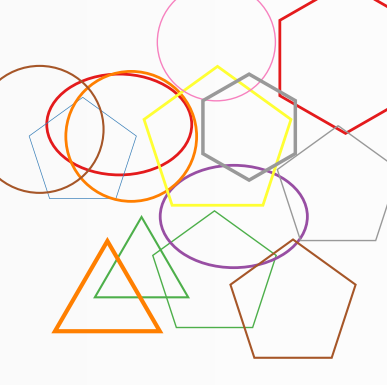[{"shape": "oval", "thickness": 2, "radius": 0.94, "center": [0.308, 0.677]}, {"shape": "hexagon", "thickness": 2, "radius": 0.98, "center": [0.892, 0.849]}, {"shape": "pentagon", "thickness": 0.5, "radius": 0.73, "center": [0.214, 0.602]}, {"shape": "triangle", "thickness": 1.5, "radius": 0.7, "center": [0.365, 0.297]}, {"shape": "pentagon", "thickness": 1, "radius": 0.84, "center": [0.554, 0.285]}, {"shape": "oval", "thickness": 2, "radius": 0.95, "center": [0.603, 0.438]}, {"shape": "triangle", "thickness": 3, "radius": 0.78, "center": [0.277, 0.218]}, {"shape": "circle", "thickness": 2, "radius": 0.84, "center": [0.339, 0.646]}, {"shape": "pentagon", "thickness": 2, "radius": 1.0, "center": [0.561, 0.628]}, {"shape": "circle", "thickness": 1.5, "radius": 0.82, "center": [0.102, 0.664]}, {"shape": "pentagon", "thickness": 1.5, "radius": 0.85, "center": [0.756, 0.208]}, {"shape": "circle", "thickness": 1, "radius": 0.76, "center": [0.558, 0.89]}, {"shape": "pentagon", "thickness": 1, "radius": 0.82, "center": [0.873, 0.509]}, {"shape": "hexagon", "thickness": 2.5, "radius": 0.69, "center": [0.643, 0.67]}]